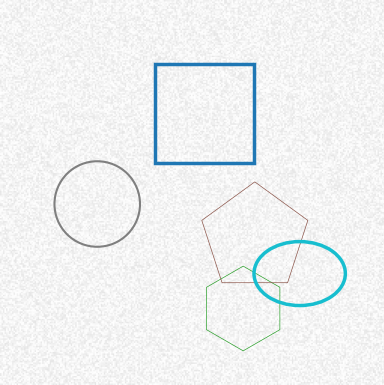[{"shape": "square", "thickness": 2.5, "radius": 0.65, "center": [0.531, 0.706]}, {"shape": "hexagon", "thickness": 0.5, "radius": 0.55, "center": [0.632, 0.199]}, {"shape": "pentagon", "thickness": 0.5, "radius": 0.72, "center": [0.662, 0.383]}, {"shape": "circle", "thickness": 1.5, "radius": 0.56, "center": [0.253, 0.47]}, {"shape": "oval", "thickness": 2.5, "radius": 0.59, "center": [0.778, 0.289]}]